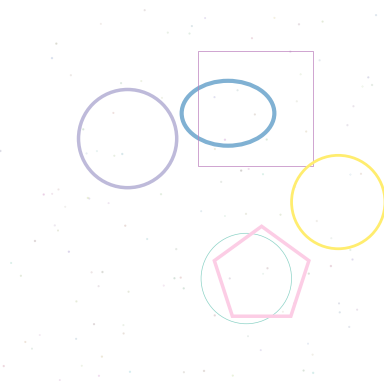[{"shape": "circle", "thickness": 0.5, "radius": 0.59, "center": [0.64, 0.277]}, {"shape": "circle", "thickness": 2.5, "radius": 0.64, "center": [0.331, 0.64]}, {"shape": "oval", "thickness": 3, "radius": 0.6, "center": [0.592, 0.706]}, {"shape": "pentagon", "thickness": 2.5, "radius": 0.65, "center": [0.68, 0.283]}, {"shape": "square", "thickness": 0.5, "radius": 0.75, "center": [0.664, 0.719]}, {"shape": "circle", "thickness": 2, "radius": 0.61, "center": [0.879, 0.475]}]